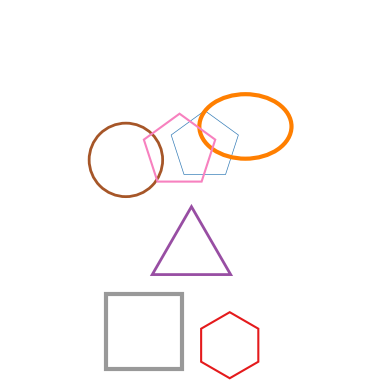[{"shape": "hexagon", "thickness": 1.5, "radius": 0.43, "center": [0.597, 0.103]}, {"shape": "pentagon", "thickness": 0.5, "radius": 0.46, "center": [0.532, 0.621]}, {"shape": "triangle", "thickness": 2, "radius": 0.59, "center": [0.497, 0.346]}, {"shape": "oval", "thickness": 3, "radius": 0.6, "center": [0.637, 0.672]}, {"shape": "circle", "thickness": 2, "radius": 0.48, "center": [0.327, 0.585]}, {"shape": "pentagon", "thickness": 1.5, "radius": 0.49, "center": [0.466, 0.607]}, {"shape": "square", "thickness": 3, "radius": 0.49, "center": [0.375, 0.139]}]